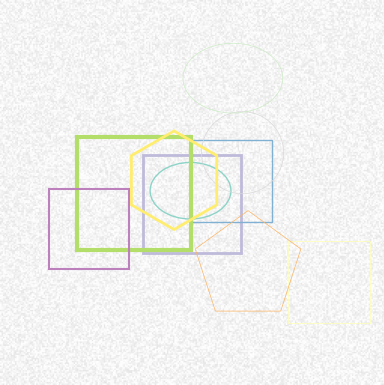[{"shape": "oval", "thickness": 1, "radius": 0.52, "center": [0.495, 0.505]}, {"shape": "square", "thickness": 0.5, "radius": 0.53, "center": [0.854, 0.267]}, {"shape": "square", "thickness": 2, "radius": 0.64, "center": [0.499, 0.471]}, {"shape": "square", "thickness": 1, "radius": 0.53, "center": [0.599, 0.53]}, {"shape": "pentagon", "thickness": 0.5, "radius": 0.72, "center": [0.644, 0.309]}, {"shape": "square", "thickness": 3, "radius": 0.74, "center": [0.348, 0.497]}, {"shape": "circle", "thickness": 0.5, "radius": 0.53, "center": [0.63, 0.603]}, {"shape": "square", "thickness": 1.5, "radius": 0.52, "center": [0.232, 0.404]}, {"shape": "oval", "thickness": 0.5, "radius": 0.65, "center": [0.605, 0.797]}, {"shape": "hexagon", "thickness": 2, "radius": 0.64, "center": [0.452, 0.532]}]